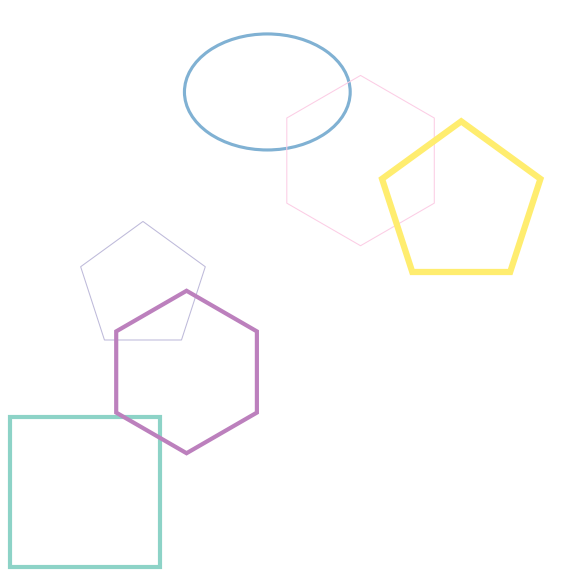[{"shape": "square", "thickness": 2, "radius": 0.65, "center": [0.148, 0.147]}, {"shape": "pentagon", "thickness": 0.5, "radius": 0.57, "center": [0.248, 0.502]}, {"shape": "oval", "thickness": 1.5, "radius": 0.72, "center": [0.463, 0.84]}, {"shape": "hexagon", "thickness": 0.5, "radius": 0.74, "center": [0.624, 0.721]}, {"shape": "hexagon", "thickness": 2, "radius": 0.7, "center": [0.323, 0.355]}, {"shape": "pentagon", "thickness": 3, "radius": 0.72, "center": [0.799, 0.645]}]